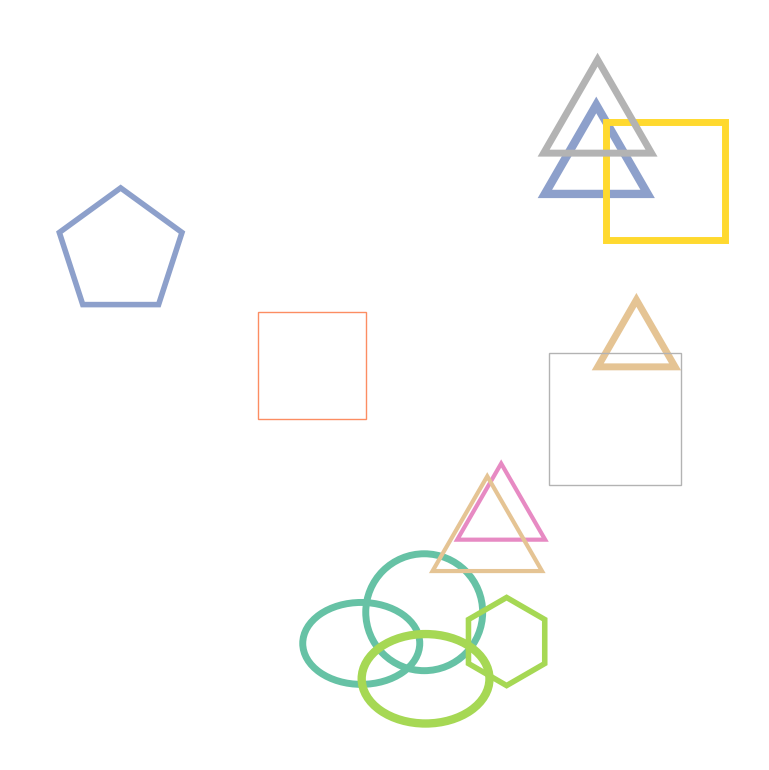[{"shape": "circle", "thickness": 2.5, "radius": 0.38, "center": [0.551, 0.205]}, {"shape": "oval", "thickness": 2.5, "radius": 0.38, "center": [0.469, 0.164]}, {"shape": "square", "thickness": 0.5, "radius": 0.35, "center": [0.405, 0.525]}, {"shape": "triangle", "thickness": 3, "radius": 0.39, "center": [0.774, 0.787]}, {"shape": "pentagon", "thickness": 2, "radius": 0.42, "center": [0.157, 0.672]}, {"shape": "triangle", "thickness": 1.5, "radius": 0.33, "center": [0.651, 0.332]}, {"shape": "oval", "thickness": 3, "radius": 0.41, "center": [0.553, 0.118]}, {"shape": "hexagon", "thickness": 2, "radius": 0.29, "center": [0.658, 0.167]}, {"shape": "square", "thickness": 2.5, "radius": 0.39, "center": [0.864, 0.765]}, {"shape": "triangle", "thickness": 2.5, "radius": 0.29, "center": [0.826, 0.553]}, {"shape": "triangle", "thickness": 1.5, "radius": 0.41, "center": [0.633, 0.299]}, {"shape": "triangle", "thickness": 2.5, "radius": 0.4, "center": [0.776, 0.842]}, {"shape": "square", "thickness": 0.5, "radius": 0.43, "center": [0.798, 0.456]}]